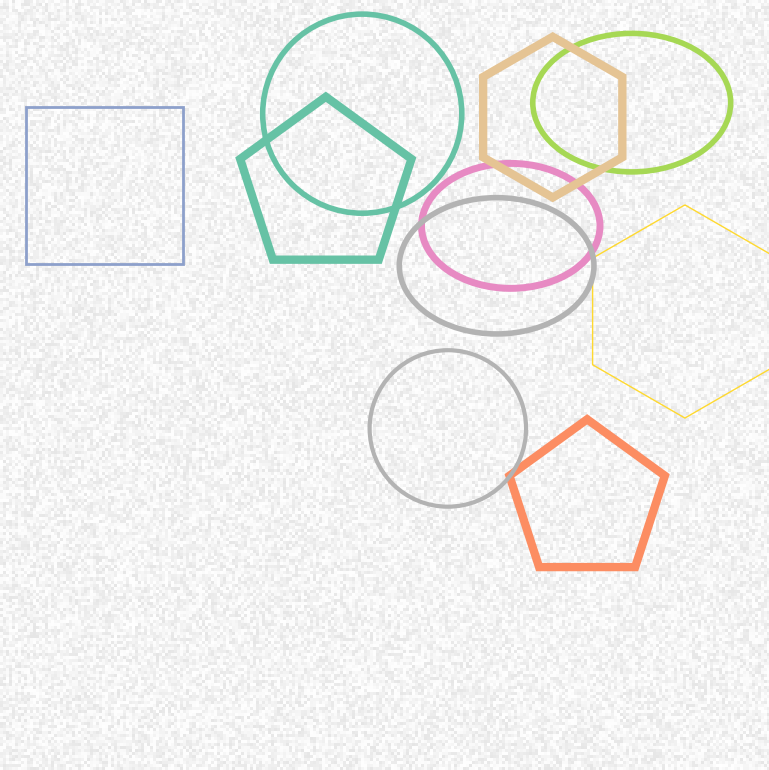[{"shape": "circle", "thickness": 2, "radius": 0.65, "center": [0.47, 0.852]}, {"shape": "pentagon", "thickness": 3, "radius": 0.58, "center": [0.423, 0.757]}, {"shape": "pentagon", "thickness": 3, "radius": 0.53, "center": [0.763, 0.349]}, {"shape": "square", "thickness": 1, "radius": 0.51, "center": [0.136, 0.759]}, {"shape": "oval", "thickness": 2.5, "radius": 0.58, "center": [0.663, 0.707]}, {"shape": "oval", "thickness": 2, "radius": 0.64, "center": [0.82, 0.867]}, {"shape": "hexagon", "thickness": 0.5, "radius": 0.69, "center": [0.889, 0.596]}, {"shape": "hexagon", "thickness": 3, "radius": 0.52, "center": [0.718, 0.848]}, {"shape": "circle", "thickness": 1.5, "radius": 0.51, "center": [0.582, 0.444]}, {"shape": "oval", "thickness": 2, "radius": 0.63, "center": [0.645, 0.655]}]